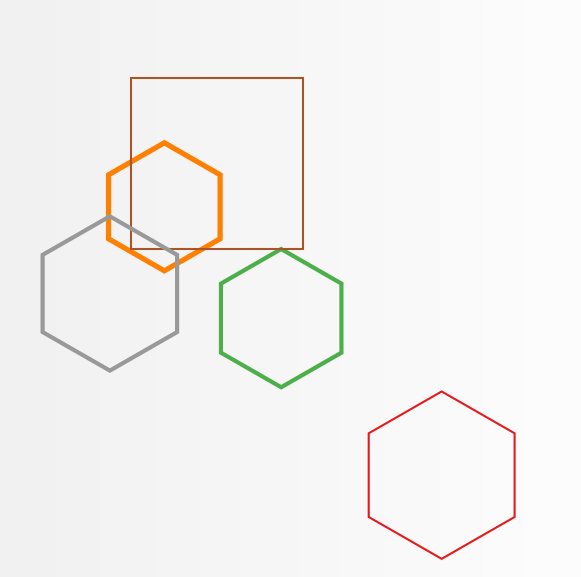[{"shape": "hexagon", "thickness": 1, "radius": 0.72, "center": [0.76, 0.176]}, {"shape": "hexagon", "thickness": 2, "radius": 0.6, "center": [0.484, 0.448]}, {"shape": "hexagon", "thickness": 2.5, "radius": 0.55, "center": [0.283, 0.641]}, {"shape": "square", "thickness": 1, "radius": 0.74, "center": [0.374, 0.716]}, {"shape": "hexagon", "thickness": 2, "radius": 0.67, "center": [0.189, 0.491]}]